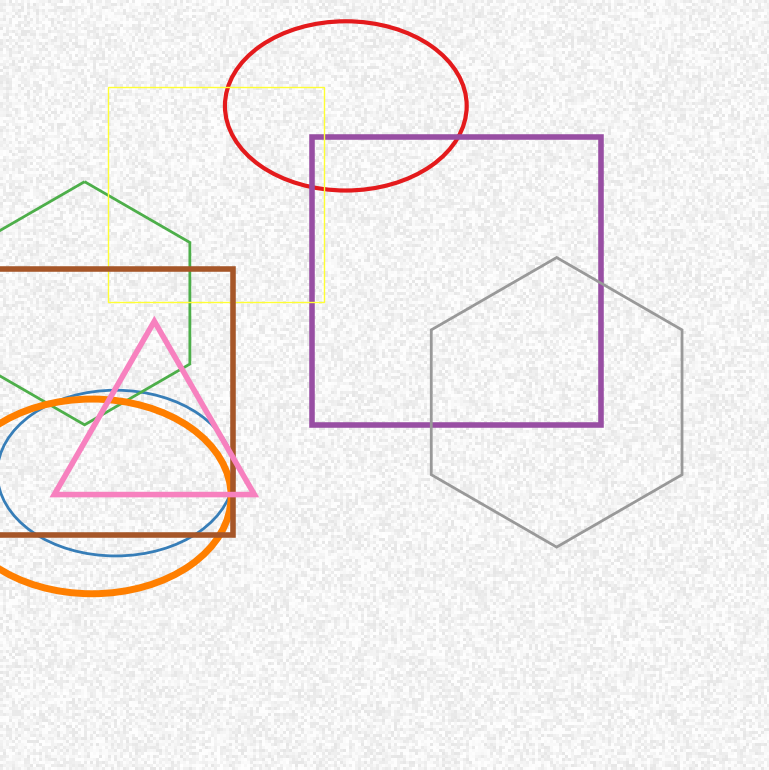[{"shape": "oval", "thickness": 1.5, "radius": 0.78, "center": [0.449, 0.862]}, {"shape": "oval", "thickness": 1, "radius": 0.77, "center": [0.15, 0.386]}, {"shape": "hexagon", "thickness": 1, "radius": 0.79, "center": [0.11, 0.606]}, {"shape": "square", "thickness": 2, "radius": 0.94, "center": [0.593, 0.635]}, {"shape": "oval", "thickness": 2.5, "radius": 0.9, "center": [0.12, 0.355]}, {"shape": "square", "thickness": 0.5, "radius": 0.7, "center": [0.28, 0.747]}, {"shape": "square", "thickness": 2, "radius": 0.86, "center": [0.131, 0.478]}, {"shape": "triangle", "thickness": 2, "radius": 0.75, "center": [0.2, 0.433]}, {"shape": "hexagon", "thickness": 1, "radius": 0.94, "center": [0.723, 0.478]}]